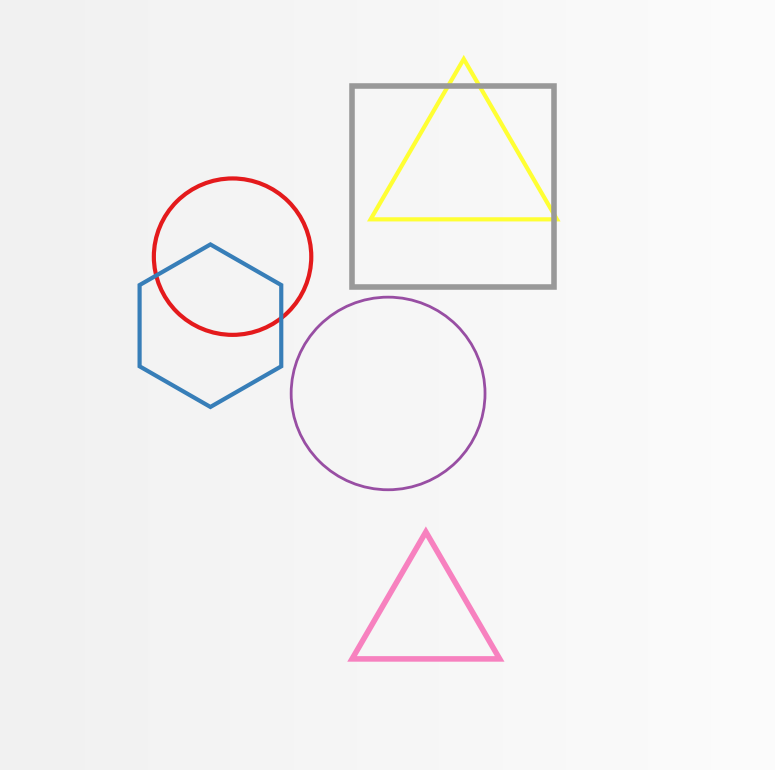[{"shape": "circle", "thickness": 1.5, "radius": 0.51, "center": [0.3, 0.667]}, {"shape": "hexagon", "thickness": 1.5, "radius": 0.53, "center": [0.272, 0.577]}, {"shape": "circle", "thickness": 1, "radius": 0.63, "center": [0.501, 0.489]}, {"shape": "triangle", "thickness": 1.5, "radius": 0.69, "center": [0.598, 0.785]}, {"shape": "triangle", "thickness": 2, "radius": 0.55, "center": [0.55, 0.199]}, {"shape": "square", "thickness": 2, "radius": 0.65, "center": [0.585, 0.758]}]